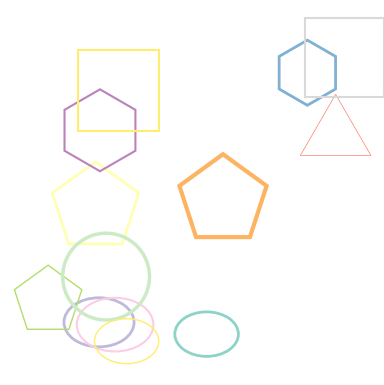[{"shape": "oval", "thickness": 2, "radius": 0.41, "center": [0.537, 0.132]}, {"shape": "pentagon", "thickness": 2, "radius": 0.59, "center": [0.248, 0.462]}, {"shape": "oval", "thickness": 2, "radius": 0.46, "center": [0.257, 0.163]}, {"shape": "triangle", "thickness": 0.5, "radius": 0.53, "center": [0.872, 0.649]}, {"shape": "hexagon", "thickness": 2, "radius": 0.42, "center": [0.798, 0.811]}, {"shape": "pentagon", "thickness": 3, "radius": 0.6, "center": [0.579, 0.48]}, {"shape": "pentagon", "thickness": 1, "radius": 0.46, "center": [0.125, 0.219]}, {"shape": "oval", "thickness": 1.5, "radius": 0.5, "center": [0.299, 0.157]}, {"shape": "square", "thickness": 1.5, "radius": 0.52, "center": [0.894, 0.851]}, {"shape": "hexagon", "thickness": 1.5, "radius": 0.53, "center": [0.26, 0.662]}, {"shape": "circle", "thickness": 2.5, "radius": 0.56, "center": [0.276, 0.282]}, {"shape": "oval", "thickness": 1, "radius": 0.42, "center": [0.329, 0.114]}, {"shape": "square", "thickness": 1.5, "radius": 0.53, "center": [0.307, 0.765]}]